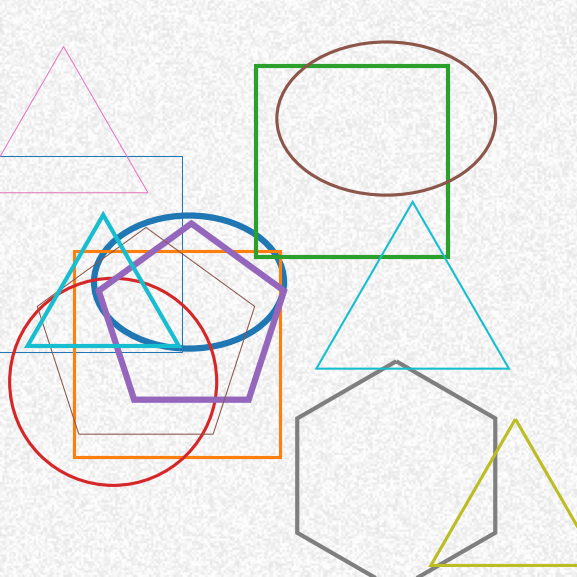[{"shape": "square", "thickness": 0.5, "radius": 0.85, "center": [0.145, 0.559]}, {"shape": "oval", "thickness": 3, "radius": 0.82, "center": [0.327, 0.511]}, {"shape": "square", "thickness": 1.5, "radius": 0.89, "center": [0.306, 0.386]}, {"shape": "square", "thickness": 2, "radius": 0.83, "center": [0.609, 0.719]}, {"shape": "circle", "thickness": 1.5, "radius": 0.9, "center": [0.196, 0.338]}, {"shape": "pentagon", "thickness": 3, "radius": 0.84, "center": [0.331, 0.443]}, {"shape": "pentagon", "thickness": 0.5, "radius": 0.99, "center": [0.253, 0.407]}, {"shape": "oval", "thickness": 1.5, "radius": 0.95, "center": [0.669, 0.794]}, {"shape": "triangle", "thickness": 0.5, "radius": 0.84, "center": [0.11, 0.75]}, {"shape": "hexagon", "thickness": 2, "radius": 0.99, "center": [0.686, 0.176]}, {"shape": "triangle", "thickness": 1.5, "radius": 0.84, "center": [0.892, 0.104]}, {"shape": "triangle", "thickness": 1, "radius": 0.96, "center": [0.715, 0.457]}, {"shape": "triangle", "thickness": 2, "radius": 0.76, "center": [0.179, 0.476]}]